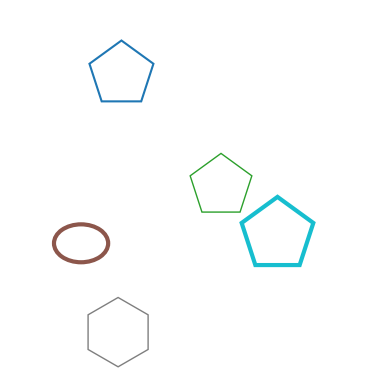[{"shape": "pentagon", "thickness": 1.5, "radius": 0.44, "center": [0.315, 0.807]}, {"shape": "pentagon", "thickness": 1, "radius": 0.42, "center": [0.574, 0.517]}, {"shape": "oval", "thickness": 3, "radius": 0.35, "center": [0.211, 0.368]}, {"shape": "hexagon", "thickness": 1, "radius": 0.45, "center": [0.307, 0.137]}, {"shape": "pentagon", "thickness": 3, "radius": 0.49, "center": [0.721, 0.391]}]